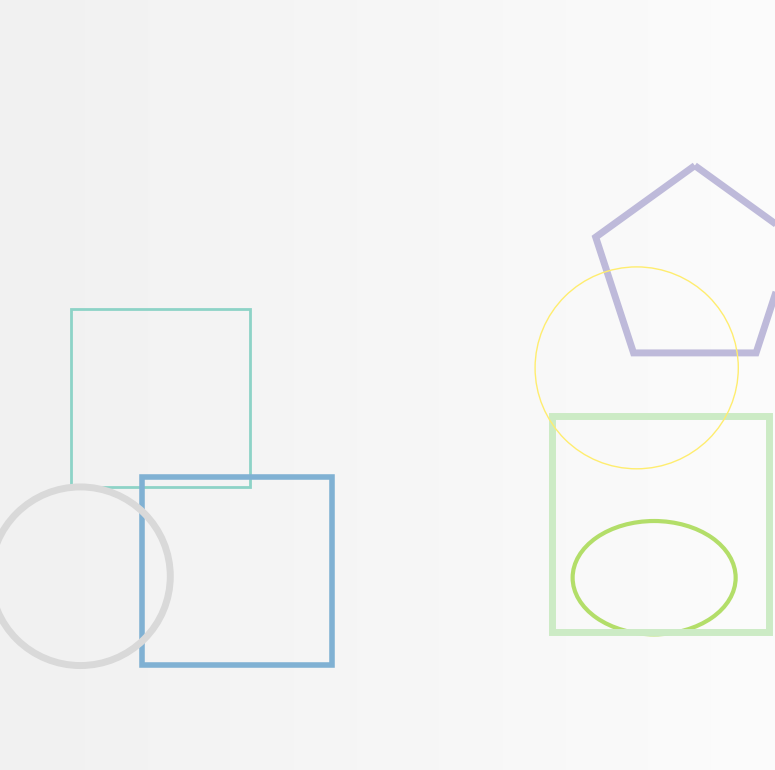[{"shape": "square", "thickness": 1, "radius": 0.58, "center": [0.207, 0.483]}, {"shape": "pentagon", "thickness": 2.5, "radius": 0.67, "center": [0.897, 0.65]}, {"shape": "square", "thickness": 2, "radius": 0.61, "center": [0.306, 0.259]}, {"shape": "oval", "thickness": 1.5, "radius": 0.53, "center": [0.844, 0.25]}, {"shape": "circle", "thickness": 2.5, "radius": 0.58, "center": [0.104, 0.252]}, {"shape": "square", "thickness": 2.5, "radius": 0.7, "center": [0.852, 0.319]}, {"shape": "circle", "thickness": 0.5, "radius": 0.66, "center": [0.822, 0.522]}]